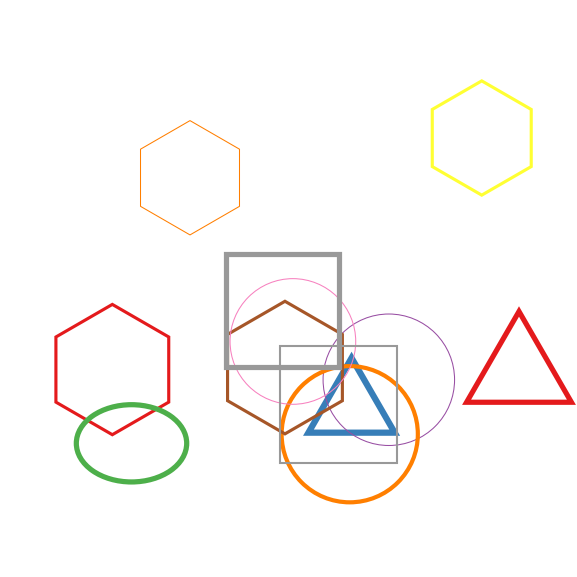[{"shape": "hexagon", "thickness": 1.5, "radius": 0.56, "center": [0.195, 0.359]}, {"shape": "triangle", "thickness": 2.5, "radius": 0.52, "center": [0.899, 0.355]}, {"shape": "triangle", "thickness": 3, "radius": 0.43, "center": [0.609, 0.293]}, {"shape": "oval", "thickness": 2.5, "radius": 0.48, "center": [0.228, 0.231]}, {"shape": "circle", "thickness": 0.5, "radius": 0.57, "center": [0.673, 0.342]}, {"shape": "circle", "thickness": 2, "radius": 0.59, "center": [0.606, 0.247]}, {"shape": "hexagon", "thickness": 0.5, "radius": 0.49, "center": [0.329, 0.691]}, {"shape": "hexagon", "thickness": 1.5, "radius": 0.49, "center": [0.834, 0.76]}, {"shape": "hexagon", "thickness": 1.5, "radius": 0.57, "center": [0.493, 0.363]}, {"shape": "circle", "thickness": 0.5, "radius": 0.54, "center": [0.507, 0.408]}, {"shape": "square", "thickness": 1, "radius": 0.51, "center": [0.586, 0.298]}, {"shape": "square", "thickness": 2.5, "radius": 0.49, "center": [0.49, 0.461]}]